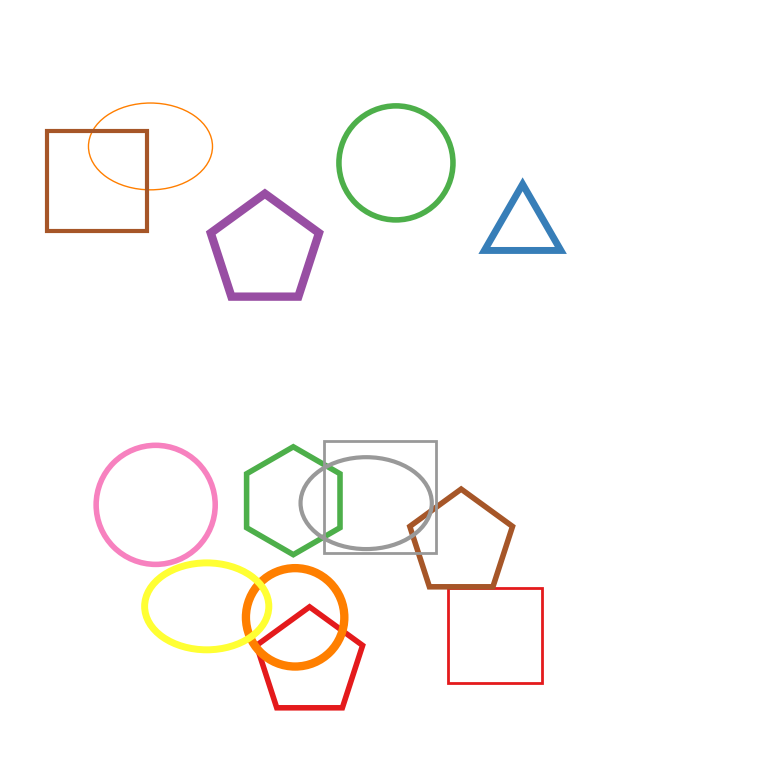[{"shape": "square", "thickness": 1, "radius": 0.31, "center": [0.642, 0.175]}, {"shape": "pentagon", "thickness": 2, "radius": 0.36, "center": [0.402, 0.139]}, {"shape": "triangle", "thickness": 2.5, "radius": 0.29, "center": [0.679, 0.703]}, {"shape": "hexagon", "thickness": 2, "radius": 0.35, "center": [0.381, 0.35]}, {"shape": "circle", "thickness": 2, "radius": 0.37, "center": [0.514, 0.788]}, {"shape": "pentagon", "thickness": 3, "radius": 0.37, "center": [0.344, 0.675]}, {"shape": "oval", "thickness": 0.5, "radius": 0.4, "center": [0.195, 0.81]}, {"shape": "circle", "thickness": 3, "radius": 0.32, "center": [0.383, 0.198]}, {"shape": "oval", "thickness": 2.5, "radius": 0.4, "center": [0.268, 0.213]}, {"shape": "square", "thickness": 1.5, "radius": 0.32, "center": [0.126, 0.764]}, {"shape": "pentagon", "thickness": 2, "radius": 0.35, "center": [0.599, 0.295]}, {"shape": "circle", "thickness": 2, "radius": 0.39, "center": [0.202, 0.344]}, {"shape": "square", "thickness": 1, "radius": 0.36, "center": [0.494, 0.354]}, {"shape": "oval", "thickness": 1.5, "radius": 0.43, "center": [0.476, 0.347]}]